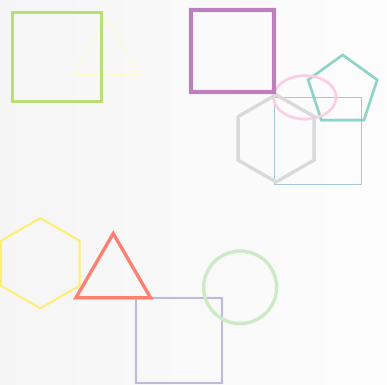[{"shape": "pentagon", "thickness": 2, "radius": 0.47, "center": [0.884, 0.764]}, {"shape": "triangle", "thickness": 0.5, "radius": 0.49, "center": [0.275, 0.855]}, {"shape": "square", "thickness": 1.5, "radius": 0.55, "center": [0.462, 0.116]}, {"shape": "triangle", "thickness": 2.5, "radius": 0.56, "center": [0.292, 0.282]}, {"shape": "square", "thickness": 0.5, "radius": 0.56, "center": [0.819, 0.635]}, {"shape": "square", "thickness": 2, "radius": 0.58, "center": [0.145, 0.854]}, {"shape": "oval", "thickness": 2, "radius": 0.4, "center": [0.787, 0.747]}, {"shape": "hexagon", "thickness": 2.5, "radius": 0.57, "center": [0.712, 0.641]}, {"shape": "square", "thickness": 3, "radius": 0.53, "center": [0.599, 0.867]}, {"shape": "circle", "thickness": 2.5, "radius": 0.47, "center": [0.62, 0.254]}, {"shape": "hexagon", "thickness": 1.5, "radius": 0.59, "center": [0.104, 0.316]}]